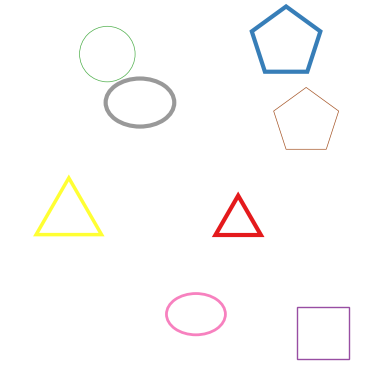[{"shape": "triangle", "thickness": 3, "radius": 0.34, "center": [0.619, 0.424]}, {"shape": "pentagon", "thickness": 3, "radius": 0.47, "center": [0.743, 0.89]}, {"shape": "circle", "thickness": 0.5, "radius": 0.36, "center": [0.279, 0.86]}, {"shape": "square", "thickness": 1, "radius": 0.34, "center": [0.84, 0.135]}, {"shape": "triangle", "thickness": 2.5, "radius": 0.49, "center": [0.179, 0.44]}, {"shape": "pentagon", "thickness": 0.5, "radius": 0.44, "center": [0.795, 0.684]}, {"shape": "oval", "thickness": 2, "radius": 0.38, "center": [0.509, 0.184]}, {"shape": "oval", "thickness": 3, "radius": 0.45, "center": [0.364, 0.734]}]